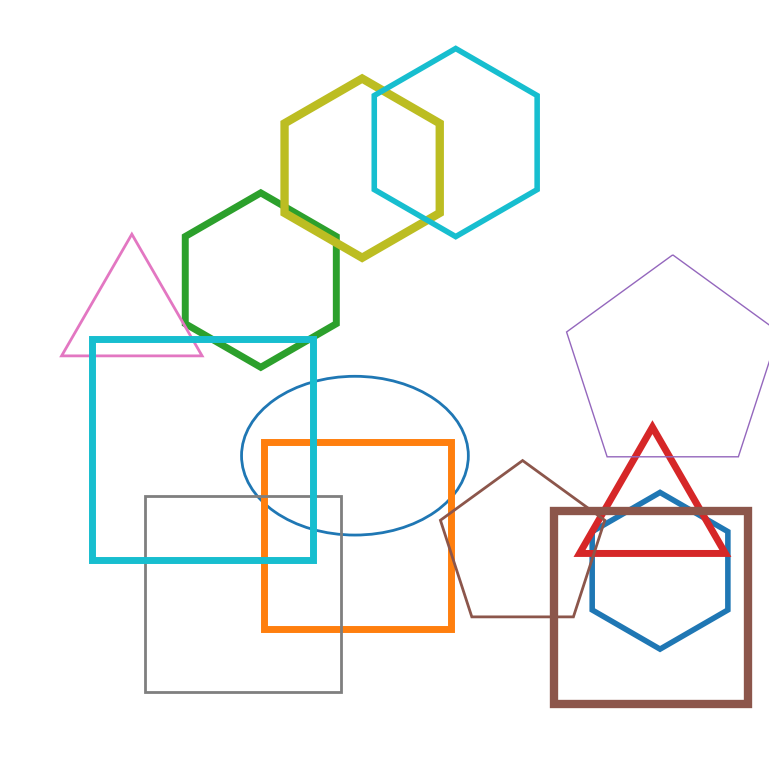[{"shape": "hexagon", "thickness": 2, "radius": 0.51, "center": [0.857, 0.259]}, {"shape": "oval", "thickness": 1, "radius": 0.74, "center": [0.461, 0.408]}, {"shape": "square", "thickness": 2.5, "radius": 0.61, "center": [0.465, 0.304]}, {"shape": "hexagon", "thickness": 2.5, "radius": 0.57, "center": [0.339, 0.636]}, {"shape": "triangle", "thickness": 2.5, "radius": 0.55, "center": [0.847, 0.336]}, {"shape": "pentagon", "thickness": 0.5, "radius": 0.72, "center": [0.874, 0.524]}, {"shape": "pentagon", "thickness": 1, "radius": 0.56, "center": [0.679, 0.29]}, {"shape": "square", "thickness": 3, "radius": 0.63, "center": [0.845, 0.211]}, {"shape": "triangle", "thickness": 1, "radius": 0.53, "center": [0.171, 0.59]}, {"shape": "square", "thickness": 1, "radius": 0.64, "center": [0.315, 0.229]}, {"shape": "hexagon", "thickness": 3, "radius": 0.58, "center": [0.47, 0.782]}, {"shape": "square", "thickness": 2.5, "radius": 0.72, "center": [0.263, 0.416]}, {"shape": "hexagon", "thickness": 2, "radius": 0.61, "center": [0.592, 0.815]}]